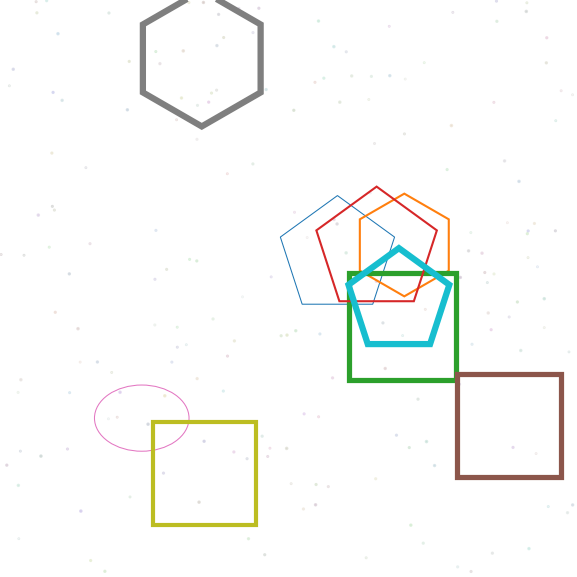[{"shape": "pentagon", "thickness": 0.5, "radius": 0.52, "center": [0.584, 0.556]}, {"shape": "hexagon", "thickness": 1, "radius": 0.44, "center": [0.7, 0.575]}, {"shape": "square", "thickness": 2.5, "radius": 0.46, "center": [0.697, 0.434]}, {"shape": "pentagon", "thickness": 1, "radius": 0.55, "center": [0.652, 0.566]}, {"shape": "square", "thickness": 2.5, "radius": 0.45, "center": [0.881, 0.262]}, {"shape": "oval", "thickness": 0.5, "radius": 0.41, "center": [0.245, 0.275]}, {"shape": "hexagon", "thickness": 3, "radius": 0.59, "center": [0.349, 0.898]}, {"shape": "square", "thickness": 2, "radius": 0.44, "center": [0.355, 0.179]}, {"shape": "pentagon", "thickness": 3, "radius": 0.46, "center": [0.691, 0.478]}]